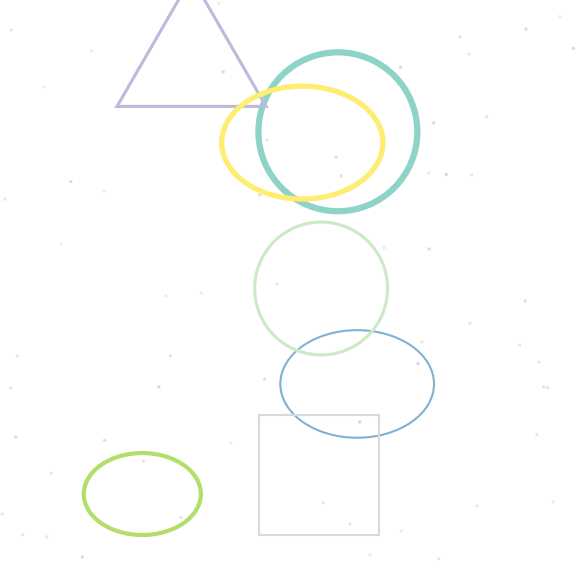[{"shape": "circle", "thickness": 3, "radius": 0.69, "center": [0.585, 0.771]}, {"shape": "triangle", "thickness": 1.5, "radius": 0.74, "center": [0.332, 0.889]}, {"shape": "oval", "thickness": 1, "radius": 0.67, "center": [0.618, 0.334]}, {"shape": "oval", "thickness": 2, "radius": 0.51, "center": [0.246, 0.144]}, {"shape": "square", "thickness": 1, "radius": 0.52, "center": [0.552, 0.177]}, {"shape": "circle", "thickness": 1.5, "radius": 0.58, "center": [0.556, 0.5]}, {"shape": "oval", "thickness": 2.5, "radius": 0.7, "center": [0.523, 0.752]}]